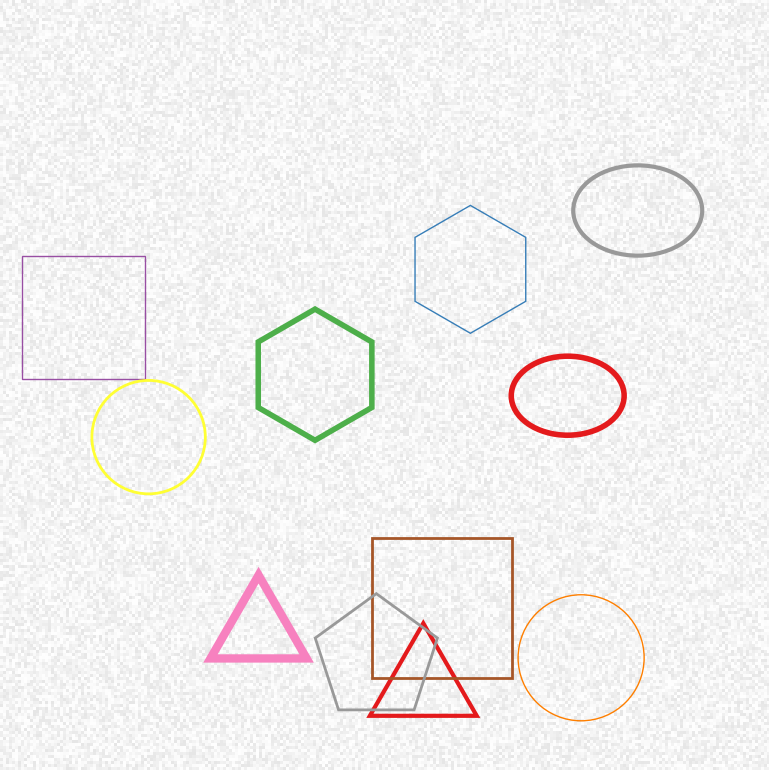[{"shape": "triangle", "thickness": 1.5, "radius": 0.4, "center": [0.55, 0.11]}, {"shape": "oval", "thickness": 2, "radius": 0.37, "center": [0.737, 0.486]}, {"shape": "hexagon", "thickness": 0.5, "radius": 0.42, "center": [0.611, 0.65]}, {"shape": "hexagon", "thickness": 2, "radius": 0.43, "center": [0.409, 0.513]}, {"shape": "square", "thickness": 0.5, "radius": 0.4, "center": [0.109, 0.588]}, {"shape": "circle", "thickness": 0.5, "radius": 0.41, "center": [0.755, 0.146]}, {"shape": "circle", "thickness": 1, "radius": 0.37, "center": [0.193, 0.432]}, {"shape": "square", "thickness": 1, "radius": 0.46, "center": [0.574, 0.21]}, {"shape": "triangle", "thickness": 3, "radius": 0.36, "center": [0.336, 0.181]}, {"shape": "oval", "thickness": 1.5, "radius": 0.42, "center": [0.828, 0.727]}, {"shape": "pentagon", "thickness": 1, "radius": 0.42, "center": [0.489, 0.146]}]